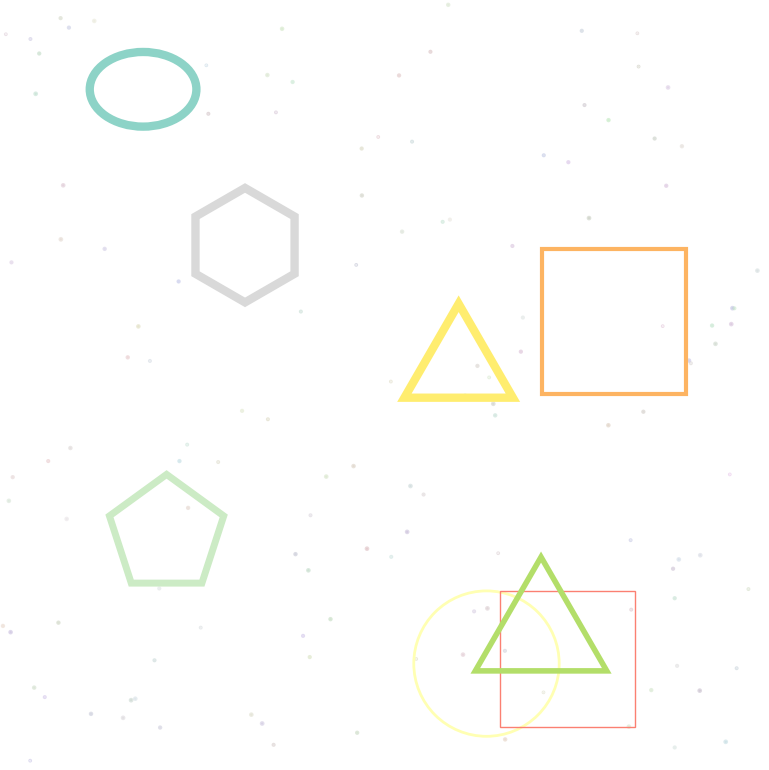[{"shape": "oval", "thickness": 3, "radius": 0.35, "center": [0.186, 0.884]}, {"shape": "circle", "thickness": 1, "radius": 0.47, "center": [0.632, 0.138]}, {"shape": "square", "thickness": 0.5, "radius": 0.44, "center": [0.737, 0.144]}, {"shape": "square", "thickness": 1.5, "radius": 0.47, "center": [0.798, 0.582]}, {"shape": "triangle", "thickness": 2, "radius": 0.49, "center": [0.703, 0.178]}, {"shape": "hexagon", "thickness": 3, "radius": 0.37, "center": [0.318, 0.682]}, {"shape": "pentagon", "thickness": 2.5, "radius": 0.39, "center": [0.216, 0.306]}, {"shape": "triangle", "thickness": 3, "radius": 0.41, "center": [0.596, 0.524]}]